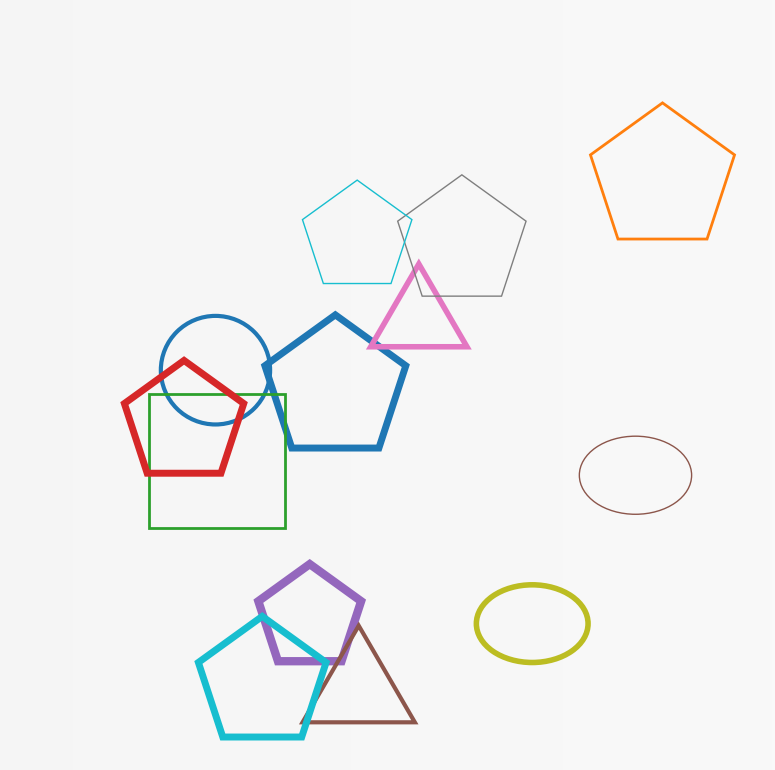[{"shape": "pentagon", "thickness": 2.5, "radius": 0.48, "center": [0.433, 0.495]}, {"shape": "circle", "thickness": 1.5, "radius": 0.35, "center": [0.278, 0.519]}, {"shape": "pentagon", "thickness": 1, "radius": 0.49, "center": [0.855, 0.769]}, {"shape": "square", "thickness": 1, "radius": 0.44, "center": [0.28, 0.401]}, {"shape": "pentagon", "thickness": 2.5, "radius": 0.4, "center": [0.238, 0.451]}, {"shape": "pentagon", "thickness": 3, "radius": 0.35, "center": [0.4, 0.198]}, {"shape": "triangle", "thickness": 1.5, "radius": 0.42, "center": [0.463, 0.104]}, {"shape": "oval", "thickness": 0.5, "radius": 0.36, "center": [0.82, 0.383]}, {"shape": "triangle", "thickness": 2, "radius": 0.36, "center": [0.54, 0.585]}, {"shape": "pentagon", "thickness": 0.5, "radius": 0.44, "center": [0.596, 0.686]}, {"shape": "oval", "thickness": 2, "radius": 0.36, "center": [0.687, 0.19]}, {"shape": "pentagon", "thickness": 0.5, "radius": 0.37, "center": [0.461, 0.692]}, {"shape": "pentagon", "thickness": 2.5, "radius": 0.43, "center": [0.338, 0.113]}]